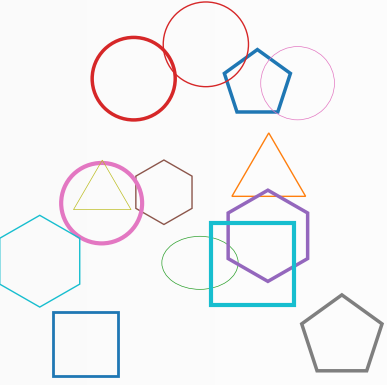[{"shape": "square", "thickness": 2, "radius": 0.42, "center": [0.221, 0.107]}, {"shape": "pentagon", "thickness": 2.5, "radius": 0.45, "center": [0.664, 0.782]}, {"shape": "triangle", "thickness": 1, "radius": 0.55, "center": [0.694, 0.545]}, {"shape": "oval", "thickness": 0.5, "radius": 0.49, "center": [0.516, 0.317]}, {"shape": "circle", "thickness": 1, "radius": 0.55, "center": [0.531, 0.885]}, {"shape": "circle", "thickness": 2.5, "radius": 0.54, "center": [0.345, 0.796]}, {"shape": "hexagon", "thickness": 2.5, "radius": 0.59, "center": [0.691, 0.388]}, {"shape": "hexagon", "thickness": 1, "radius": 0.42, "center": [0.423, 0.501]}, {"shape": "circle", "thickness": 3, "radius": 0.52, "center": [0.262, 0.472]}, {"shape": "circle", "thickness": 0.5, "radius": 0.48, "center": [0.768, 0.784]}, {"shape": "pentagon", "thickness": 2.5, "radius": 0.54, "center": [0.882, 0.125]}, {"shape": "triangle", "thickness": 0.5, "radius": 0.43, "center": [0.264, 0.498]}, {"shape": "square", "thickness": 3, "radius": 0.53, "center": [0.653, 0.314]}, {"shape": "hexagon", "thickness": 1, "radius": 0.6, "center": [0.103, 0.322]}]